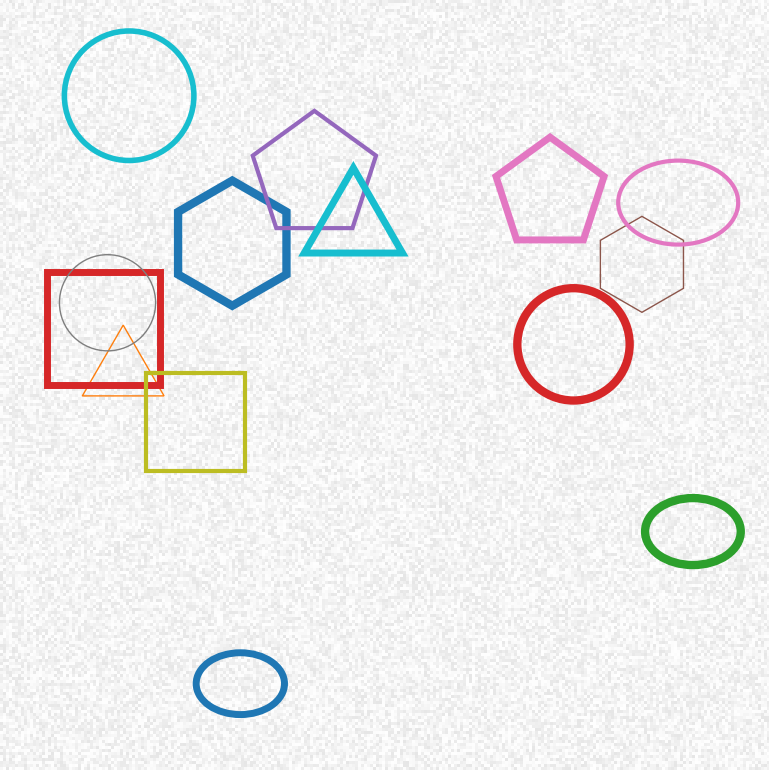[{"shape": "hexagon", "thickness": 3, "radius": 0.41, "center": [0.302, 0.684]}, {"shape": "oval", "thickness": 2.5, "radius": 0.29, "center": [0.312, 0.112]}, {"shape": "triangle", "thickness": 0.5, "radius": 0.31, "center": [0.16, 0.516]}, {"shape": "oval", "thickness": 3, "radius": 0.31, "center": [0.9, 0.31]}, {"shape": "square", "thickness": 2.5, "radius": 0.37, "center": [0.134, 0.574]}, {"shape": "circle", "thickness": 3, "radius": 0.36, "center": [0.745, 0.553]}, {"shape": "pentagon", "thickness": 1.5, "radius": 0.42, "center": [0.408, 0.772]}, {"shape": "hexagon", "thickness": 0.5, "radius": 0.31, "center": [0.834, 0.657]}, {"shape": "pentagon", "thickness": 2.5, "radius": 0.37, "center": [0.714, 0.748]}, {"shape": "oval", "thickness": 1.5, "radius": 0.39, "center": [0.881, 0.737]}, {"shape": "circle", "thickness": 0.5, "radius": 0.31, "center": [0.14, 0.607]}, {"shape": "square", "thickness": 1.5, "radius": 0.32, "center": [0.254, 0.452]}, {"shape": "triangle", "thickness": 2.5, "radius": 0.37, "center": [0.459, 0.708]}, {"shape": "circle", "thickness": 2, "radius": 0.42, "center": [0.168, 0.876]}]